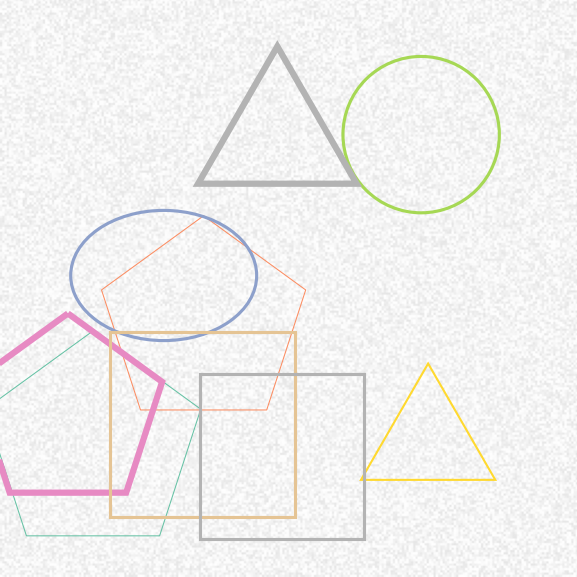[{"shape": "pentagon", "thickness": 0.5, "radius": 0.98, "center": [0.161, 0.23]}, {"shape": "pentagon", "thickness": 0.5, "radius": 0.93, "center": [0.353, 0.44]}, {"shape": "oval", "thickness": 1.5, "radius": 0.81, "center": [0.283, 0.522]}, {"shape": "pentagon", "thickness": 3, "radius": 0.86, "center": [0.118, 0.285]}, {"shape": "circle", "thickness": 1.5, "radius": 0.68, "center": [0.729, 0.766]}, {"shape": "triangle", "thickness": 1, "radius": 0.67, "center": [0.741, 0.235]}, {"shape": "square", "thickness": 1.5, "radius": 0.8, "center": [0.351, 0.264]}, {"shape": "square", "thickness": 1.5, "radius": 0.71, "center": [0.489, 0.209]}, {"shape": "triangle", "thickness": 3, "radius": 0.79, "center": [0.48, 0.76]}]